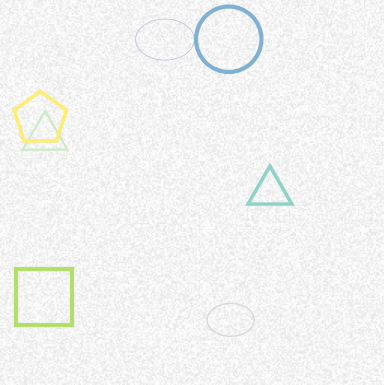[{"shape": "triangle", "thickness": 2.5, "radius": 0.33, "center": [0.701, 0.503]}, {"shape": "oval", "thickness": 0.5, "radius": 0.38, "center": [0.428, 0.897]}, {"shape": "circle", "thickness": 3, "radius": 0.43, "center": [0.594, 0.898]}, {"shape": "square", "thickness": 3, "radius": 0.36, "center": [0.115, 0.229]}, {"shape": "oval", "thickness": 1, "radius": 0.31, "center": [0.599, 0.169]}, {"shape": "triangle", "thickness": 1.5, "radius": 0.34, "center": [0.117, 0.645]}, {"shape": "pentagon", "thickness": 2.5, "radius": 0.36, "center": [0.105, 0.692]}]